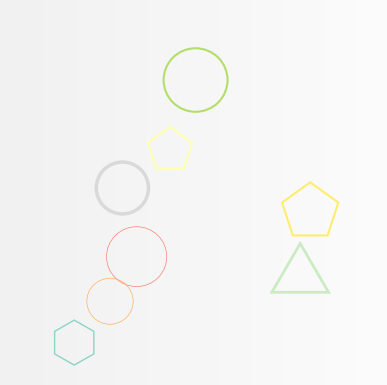[{"shape": "hexagon", "thickness": 1, "radius": 0.29, "center": [0.192, 0.11]}, {"shape": "pentagon", "thickness": 1.5, "radius": 0.3, "center": [0.439, 0.611]}, {"shape": "circle", "thickness": 0.5, "radius": 0.39, "center": [0.353, 0.333]}, {"shape": "circle", "thickness": 0.5, "radius": 0.3, "center": [0.284, 0.218]}, {"shape": "circle", "thickness": 1.5, "radius": 0.41, "center": [0.505, 0.792]}, {"shape": "circle", "thickness": 2.5, "radius": 0.34, "center": [0.316, 0.512]}, {"shape": "triangle", "thickness": 2, "radius": 0.42, "center": [0.775, 0.283]}, {"shape": "pentagon", "thickness": 1.5, "radius": 0.38, "center": [0.801, 0.45]}]